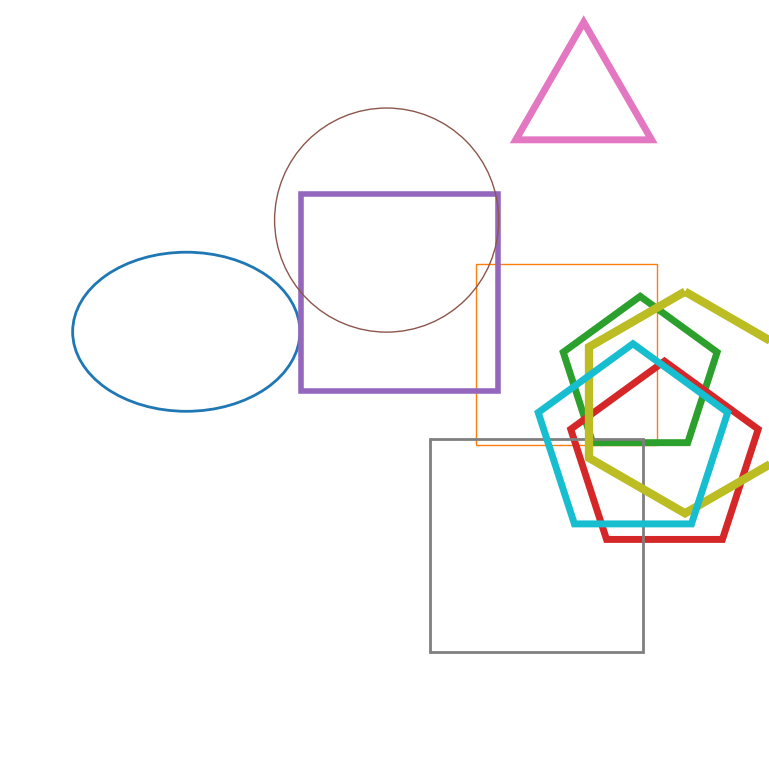[{"shape": "oval", "thickness": 1, "radius": 0.74, "center": [0.242, 0.569]}, {"shape": "square", "thickness": 0.5, "radius": 0.59, "center": [0.735, 0.539]}, {"shape": "pentagon", "thickness": 2.5, "radius": 0.53, "center": [0.831, 0.51]}, {"shape": "pentagon", "thickness": 2.5, "radius": 0.64, "center": [0.863, 0.403]}, {"shape": "square", "thickness": 2, "radius": 0.64, "center": [0.519, 0.62]}, {"shape": "circle", "thickness": 0.5, "radius": 0.73, "center": [0.502, 0.714]}, {"shape": "triangle", "thickness": 2.5, "radius": 0.51, "center": [0.758, 0.869]}, {"shape": "square", "thickness": 1, "radius": 0.69, "center": [0.697, 0.292]}, {"shape": "hexagon", "thickness": 3, "radius": 0.72, "center": [0.89, 0.477]}, {"shape": "pentagon", "thickness": 2.5, "radius": 0.65, "center": [0.822, 0.424]}]